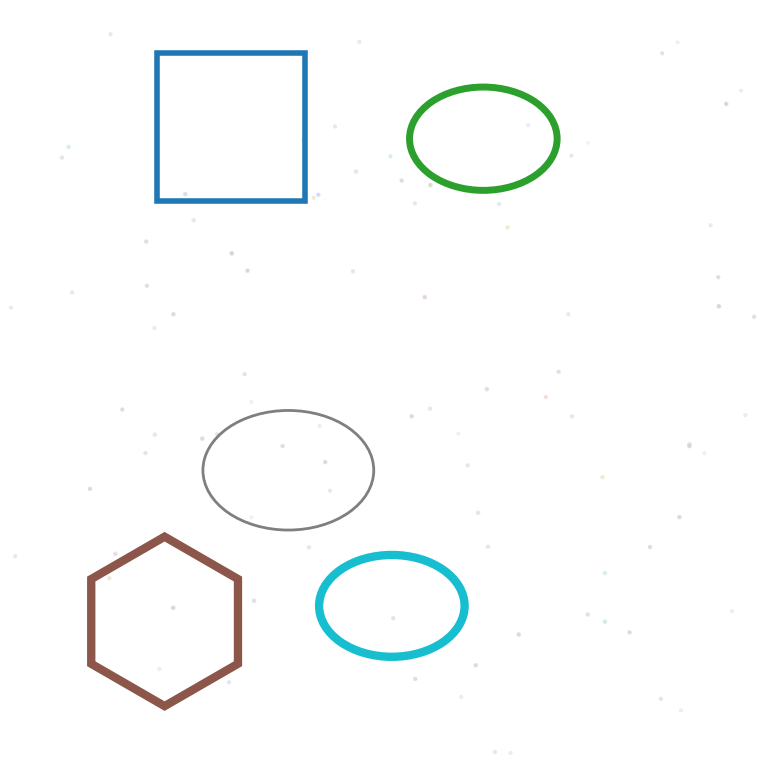[{"shape": "square", "thickness": 2, "radius": 0.48, "center": [0.3, 0.835]}, {"shape": "oval", "thickness": 2.5, "radius": 0.48, "center": [0.628, 0.82]}, {"shape": "hexagon", "thickness": 3, "radius": 0.55, "center": [0.214, 0.193]}, {"shape": "oval", "thickness": 1, "radius": 0.55, "center": [0.374, 0.389]}, {"shape": "oval", "thickness": 3, "radius": 0.47, "center": [0.509, 0.213]}]